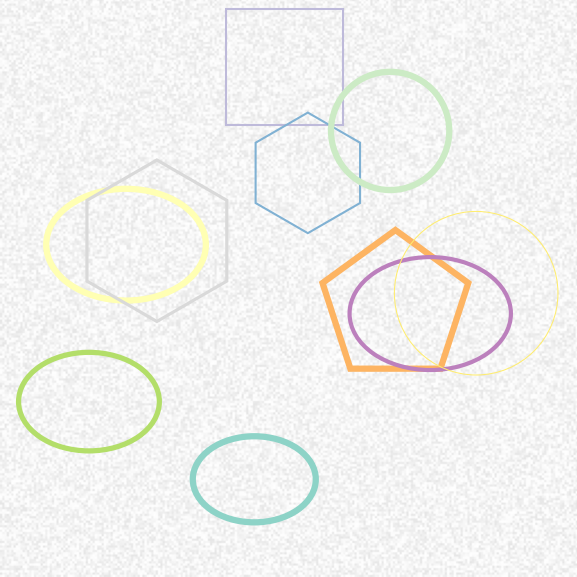[{"shape": "oval", "thickness": 3, "radius": 0.53, "center": [0.44, 0.169]}, {"shape": "oval", "thickness": 3, "radius": 0.69, "center": [0.218, 0.575]}, {"shape": "square", "thickness": 1, "radius": 0.5, "center": [0.493, 0.884]}, {"shape": "hexagon", "thickness": 1, "radius": 0.52, "center": [0.533, 0.7]}, {"shape": "pentagon", "thickness": 3, "radius": 0.66, "center": [0.685, 0.468]}, {"shape": "oval", "thickness": 2.5, "radius": 0.61, "center": [0.154, 0.304]}, {"shape": "hexagon", "thickness": 1.5, "radius": 0.7, "center": [0.272, 0.582]}, {"shape": "oval", "thickness": 2, "radius": 0.7, "center": [0.745, 0.456]}, {"shape": "circle", "thickness": 3, "radius": 0.51, "center": [0.676, 0.772]}, {"shape": "circle", "thickness": 0.5, "radius": 0.71, "center": [0.825, 0.491]}]